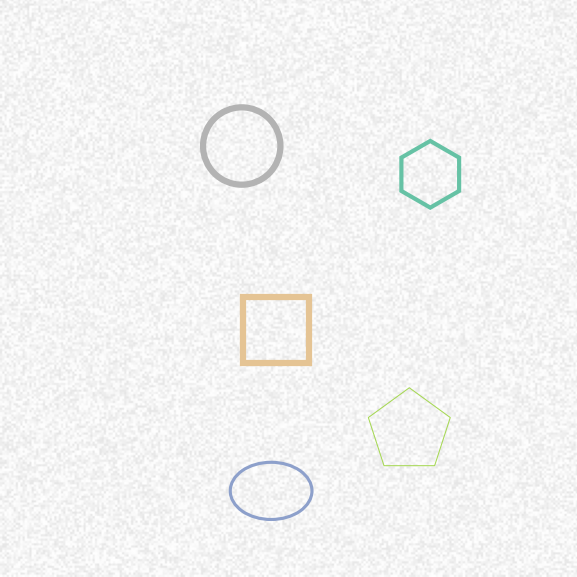[{"shape": "hexagon", "thickness": 2, "radius": 0.29, "center": [0.745, 0.697]}, {"shape": "oval", "thickness": 1.5, "radius": 0.35, "center": [0.469, 0.149]}, {"shape": "pentagon", "thickness": 0.5, "radius": 0.37, "center": [0.709, 0.253]}, {"shape": "square", "thickness": 3, "radius": 0.29, "center": [0.478, 0.428]}, {"shape": "circle", "thickness": 3, "radius": 0.33, "center": [0.419, 0.746]}]